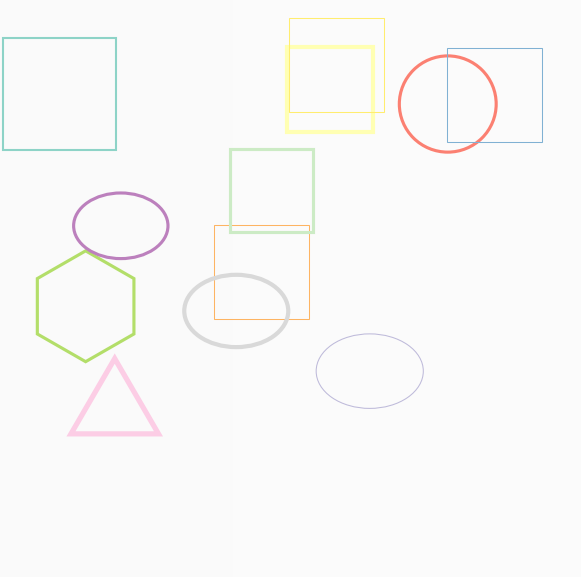[{"shape": "square", "thickness": 1, "radius": 0.49, "center": [0.102, 0.837]}, {"shape": "square", "thickness": 2, "radius": 0.37, "center": [0.567, 0.844]}, {"shape": "oval", "thickness": 0.5, "radius": 0.46, "center": [0.636, 0.356]}, {"shape": "circle", "thickness": 1.5, "radius": 0.42, "center": [0.77, 0.819]}, {"shape": "square", "thickness": 0.5, "radius": 0.41, "center": [0.852, 0.834]}, {"shape": "square", "thickness": 0.5, "radius": 0.41, "center": [0.45, 0.528]}, {"shape": "hexagon", "thickness": 1.5, "radius": 0.48, "center": [0.147, 0.469]}, {"shape": "triangle", "thickness": 2.5, "radius": 0.43, "center": [0.197, 0.291]}, {"shape": "oval", "thickness": 2, "radius": 0.45, "center": [0.406, 0.461]}, {"shape": "oval", "thickness": 1.5, "radius": 0.41, "center": [0.208, 0.608]}, {"shape": "square", "thickness": 1.5, "radius": 0.36, "center": [0.467, 0.669]}, {"shape": "square", "thickness": 0.5, "radius": 0.41, "center": [0.579, 0.886]}]